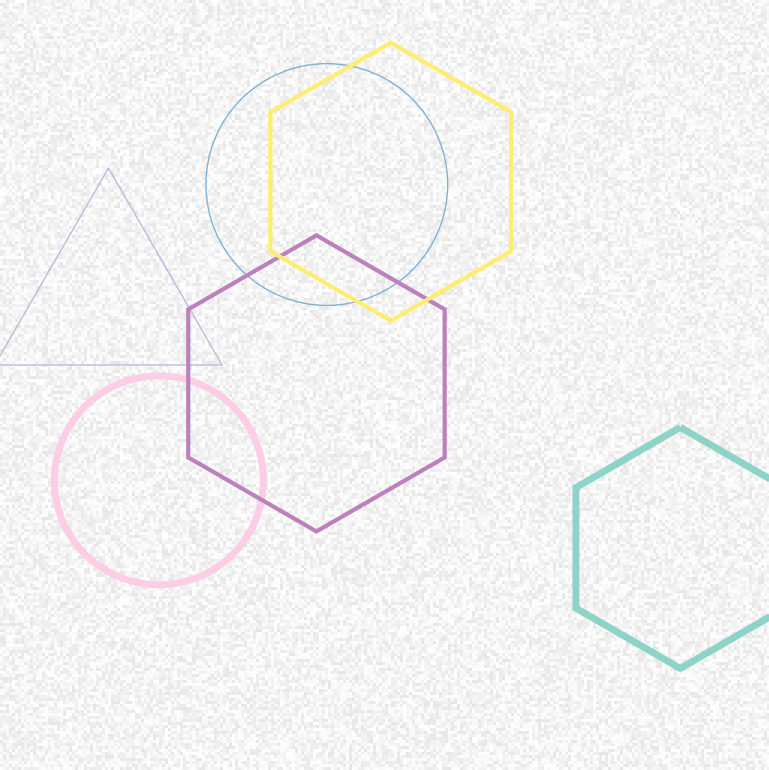[{"shape": "hexagon", "thickness": 2.5, "radius": 0.78, "center": [0.884, 0.288]}, {"shape": "triangle", "thickness": 0.5, "radius": 0.85, "center": [0.141, 0.611]}, {"shape": "circle", "thickness": 0.5, "radius": 0.78, "center": [0.424, 0.76]}, {"shape": "circle", "thickness": 2.5, "radius": 0.68, "center": [0.206, 0.376]}, {"shape": "hexagon", "thickness": 1.5, "radius": 0.96, "center": [0.411, 0.502]}, {"shape": "hexagon", "thickness": 1.5, "radius": 0.9, "center": [0.508, 0.764]}]